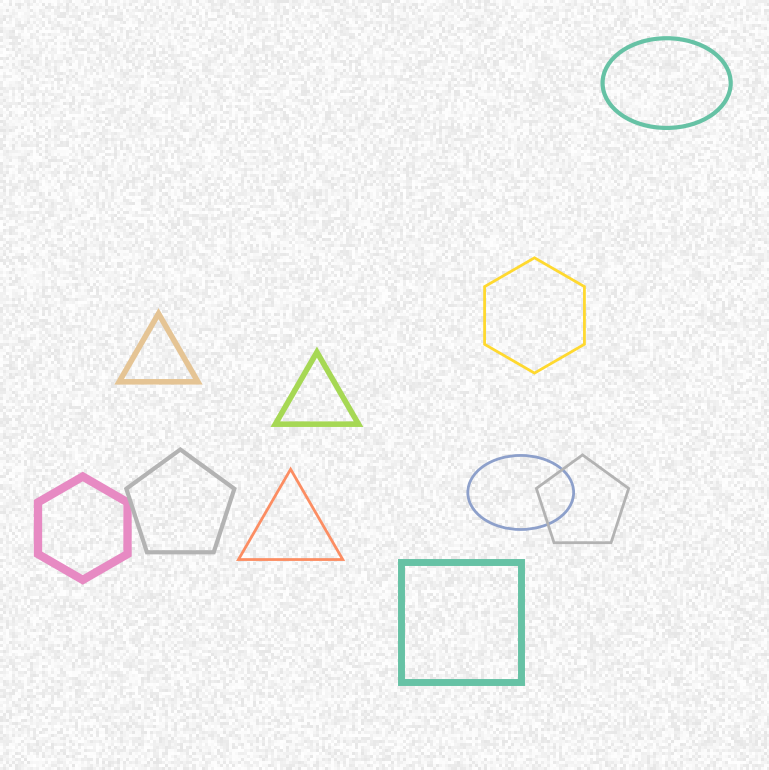[{"shape": "oval", "thickness": 1.5, "radius": 0.42, "center": [0.866, 0.892]}, {"shape": "square", "thickness": 2.5, "radius": 0.39, "center": [0.599, 0.192]}, {"shape": "triangle", "thickness": 1, "radius": 0.39, "center": [0.377, 0.312]}, {"shape": "oval", "thickness": 1, "radius": 0.34, "center": [0.676, 0.36]}, {"shape": "hexagon", "thickness": 3, "radius": 0.34, "center": [0.107, 0.314]}, {"shape": "triangle", "thickness": 2, "radius": 0.31, "center": [0.412, 0.48]}, {"shape": "hexagon", "thickness": 1, "radius": 0.37, "center": [0.694, 0.59]}, {"shape": "triangle", "thickness": 2, "radius": 0.3, "center": [0.206, 0.534]}, {"shape": "pentagon", "thickness": 1.5, "radius": 0.37, "center": [0.234, 0.342]}, {"shape": "pentagon", "thickness": 1, "radius": 0.32, "center": [0.757, 0.346]}]